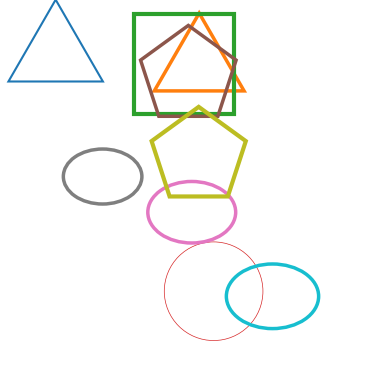[{"shape": "triangle", "thickness": 1.5, "radius": 0.71, "center": [0.145, 0.859]}, {"shape": "triangle", "thickness": 2.5, "radius": 0.67, "center": [0.517, 0.831]}, {"shape": "square", "thickness": 3, "radius": 0.65, "center": [0.478, 0.834]}, {"shape": "circle", "thickness": 0.5, "radius": 0.64, "center": [0.555, 0.244]}, {"shape": "pentagon", "thickness": 2.5, "radius": 0.65, "center": [0.489, 0.803]}, {"shape": "oval", "thickness": 2.5, "radius": 0.57, "center": [0.498, 0.449]}, {"shape": "oval", "thickness": 2.5, "radius": 0.51, "center": [0.267, 0.542]}, {"shape": "pentagon", "thickness": 3, "radius": 0.64, "center": [0.516, 0.594]}, {"shape": "oval", "thickness": 2.5, "radius": 0.6, "center": [0.708, 0.23]}]